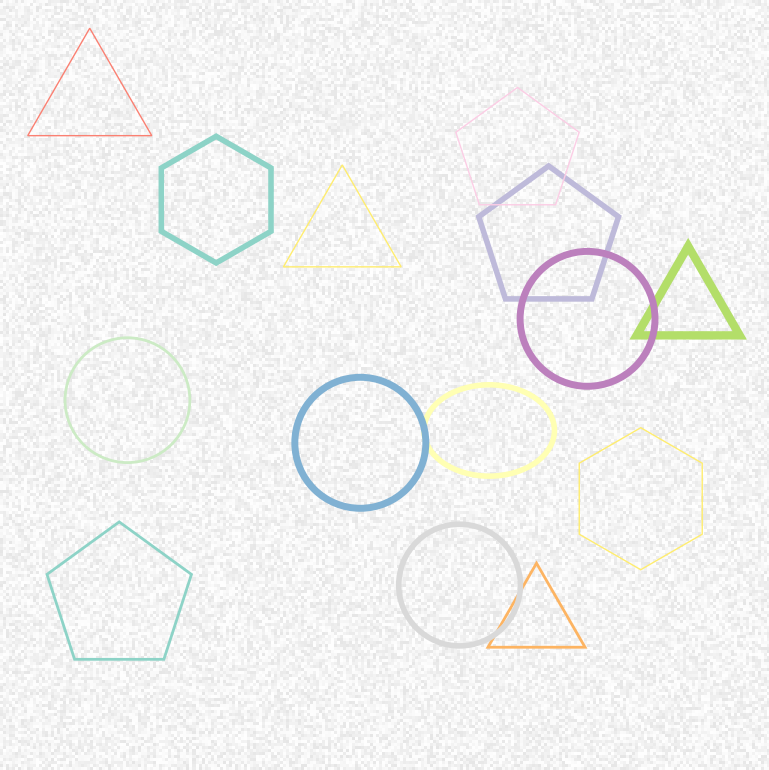[{"shape": "pentagon", "thickness": 1, "radius": 0.49, "center": [0.155, 0.224]}, {"shape": "hexagon", "thickness": 2, "radius": 0.41, "center": [0.281, 0.741]}, {"shape": "oval", "thickness": 2, "radius": 0.42, "center": [0.635, 0.441]}, {"shape": "pentagon", "thickness": 2, "radius": 0.48, "center": [0.713, 0.689]}, {"shape": "triangle", "thickness": 0.5, "radius": 0.47, "center": [0.117, 0.87]}, {"shape": "circle", "thickness": 2.5, "radius": 0.43, "center": [0.468, 0.425]}, {"shape": "triangle", "thickness": 1, "radius": 0.36, "center": [0.697, 0.196]}, {"shape": "triangle", "thickness": 3, "radius": 0.39, "center": [0.894, 0.603]}, {"shape": "pentagon", "thickness": 0.5, "radius": 0.42, "center": [0.672, 0.802]}, {"shape": "circle", "thickness": 2, "radius": 0.4, "center": [0.597, 0.24]}, {"shape": "circle", "thickness": 2.5, "radius": 0.44, "center": [0.763, 0.586]}, {"shape": "circle", "thickness": 1, "radius": 0.41, "center": [0.166, 0.48]}, {"shape": "triangle", "thickness": 0.5, "radius": 0.44, "center": [0.445, 0.698]}, {"shape": "hexagon", "thickness": 0.5, "radius": 0.46, "center": [0.832, 0.352]}]